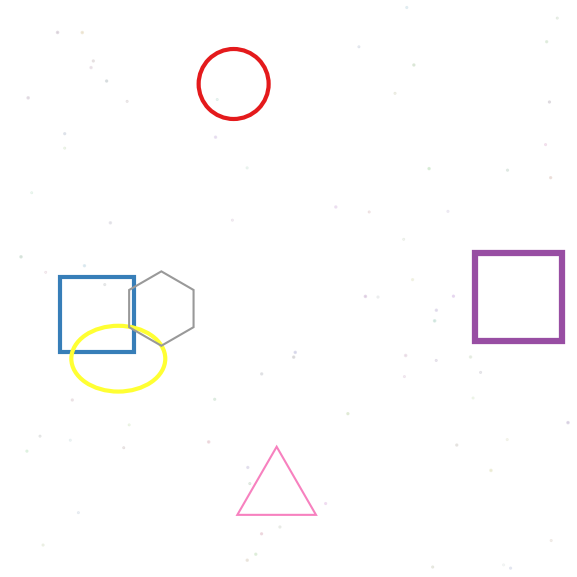[{"shape": "circle", "thickness": 2, "radius": 0.3, "center": [0.405, 0.854]}, {"shape": "square", "thickness": 2, "radius": 0.32, "center": [0.167, 0.455]}, {"shape": "square", "thickness": 3, "radius": 0.38, "center": [0.898, 0.485]}, {"shape": "oval", "thickness": 2, "radius": 0.41, "center": [0.205, 0.378]}, {"shape": "triangle", "thickness": 1, "radius": 0.39, "center": [0.479, 0.147]}, {"shape": "hexagon", "thickness": 1, "radius": 0.32, "center": [0.279, 0.465]}]